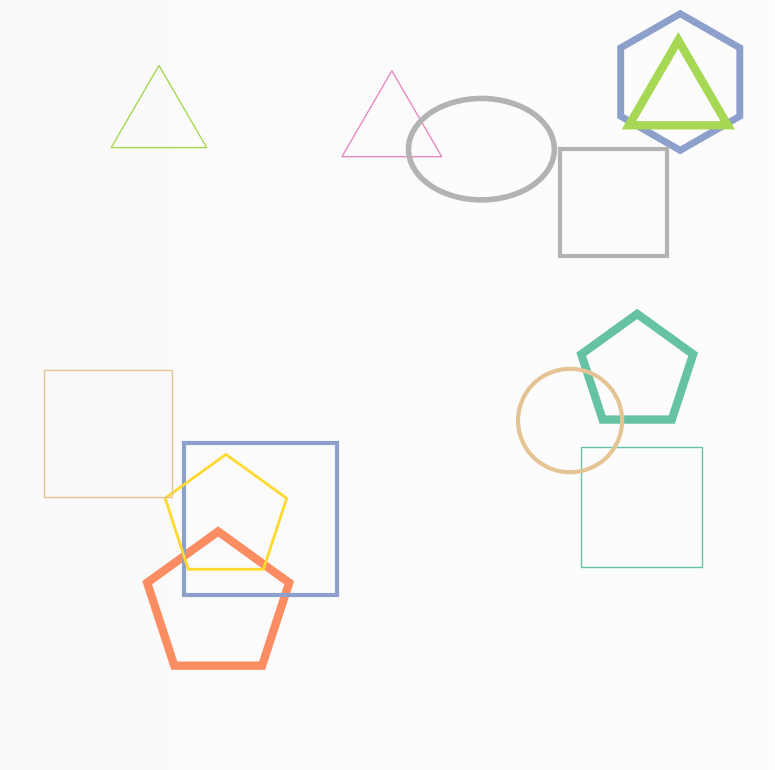[{"shape": "pentagon", "thickness": 3, "radius": 0.38, "center": [0.822, 0.516]}, {"shape": "square", "thickness": 0.5, "radius": 0.39, "center": [0.828, 0.342]}, {"shape": "pentagon", "thickness": 3, "radius": 0.48, "center": [0.282, 0.213]}, {"shape": "hexagon", "thickness": 2.5, "radius": 0.44, "center": [0.878, 0.893]}, {"shape": "square", "thickness": 1.5, "radius": 0.49, "center": [0.336, 0.326]}, {"shape": "triangle", "thickness": 0.5, "radius": 0.37, "center": [0.506, 0.834]}, {"shape": "triangle", "thickness": 0.5, "radius": 0.36, "center": [0.205, 0.844]}, {"shape": "triangle", "thickness": 3, "radius": 0.37, "center": [0.875, 0.874]}, {"shape": "pentagon", "thickness": 1, "radius": 0.41, "center": [0.291, 0.327]}, {"shape": "circle", "thickness": 1.5, "radius": 0.34, "center": [0.736, 0.454]}, {"shape": "square", "thickness": 0.5, "radius": 0.41, "center": [0.139, 0.437]}, {"shape": "oval", "thickness": 2, "radius": 0.47, "center": [0.621, 0.806]}, {"shape": "square", "thickness": 1.5, "radius": 0.34, "center": [0.791, 0.737]}]